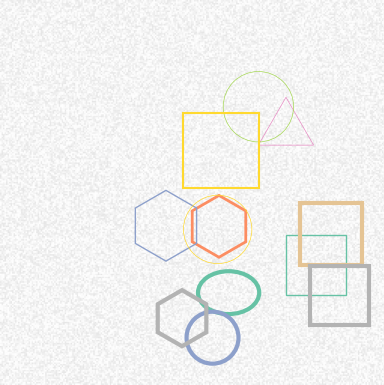[{"shape": "square", "thickness": 1, "radius": 0.39, "center": [0.82, 0.312]}, {"shape": "oval", "thickness": 3, "radius": 0.4, "center": [0.594, 0.24]}, {"shape": "hexagon", "thickness": 2, "radius": 0.4, "center": [0.569, 0.412]}, {"shape": "circle", "thickness": 3, "radius": 0.34, "center": [0.552, 0.123]}, {"shape": "hexagon", "thickness": 1, "radius": 0.46, "center": [0.431, 0.414]}, {"shape": "triangle", "thickness": 0.5, "radius": 0.41, "center": [0.743, 0.664]}, {"shape": "circle", "thickness": 0.5, "radius": 0.46, "center": [0.671, 0.723]}, {"shape": "circle", "thickness": 0.5, "radius": 0.44, "center": [0.565, 0.404]}, {"shape": "square", "thickness": 1.5, "radius": 0.49, "center": [0.575, 0.609]}, {"shape": "square", "thickness": 3, "radius": 0.4, "center": [0.859, 0.393]}, {"shape": "square", "thickness": 3, "radius": 0.39, "center": [0.882, 0.233]}, {"shape": "hexagon", "thickness": 3, "radius": 0.36, "center": [0.473, 0.174]}]